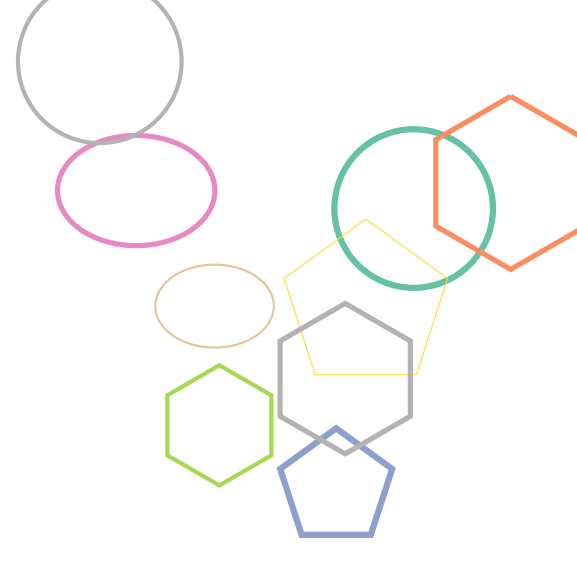[{"shape": "circle", "thickness": 3, "radius": 0.69, "center": [0.716, 0.638]}, {"shape": "hexagon", "thickness": 2.5, "radius": 0.75, "center": [0.884, 0.683]}, {"shape": "pentagon", "thickness": 3, "radius": 0.51, "center": [0.582, 0.156]}, {"shape": "oval", "thickness": 2.5, "radius": 0.68, "center": [0.236, 0.669]}, {"shape": "hexagon", "thickness": 2, "radius": 0.52, "center": [0.38, 0.263]}, {"shape": "pentagon", "thickness": 0.5, "radius": 0.74, "center": [0.633, 0.471]}, {"shape": "oval", "thickness": 1, "radius": 0.51, "center": [0.372, 0.469]}, {"shape": "circle", "thickness": 2, "radius": 0.71, "center": [0.173, 0.893]}, {"shape": "hexagon", "thickness": 2.5, "radius": 0.65, "center": [0.598, 0.344]}]